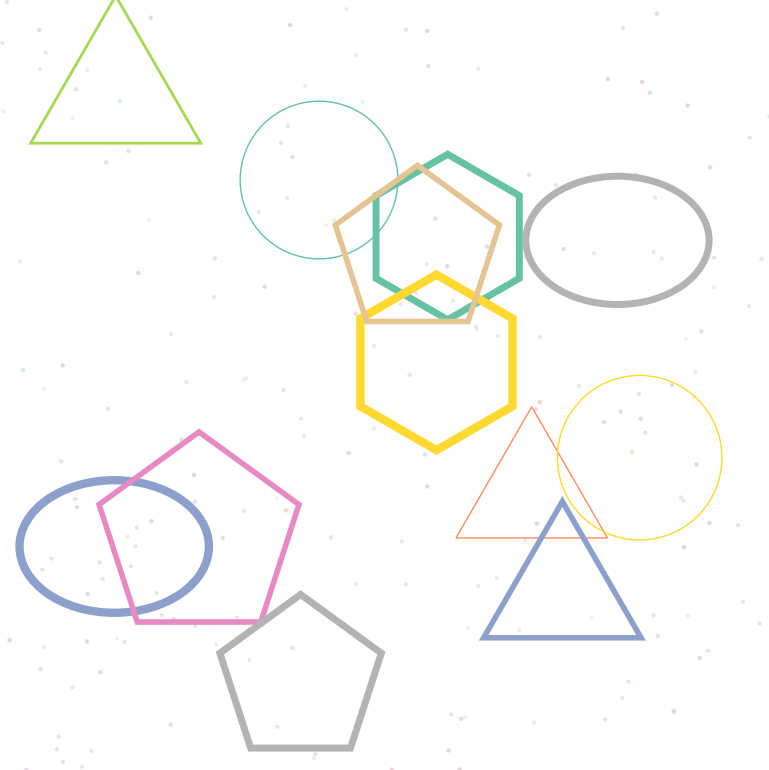[{"shape": "circle", "thickness": 0.5, "radius": 0.51, "center": [0.414, 0.766]}, {"shape": "hexagon", "thickness": 2.5, "radius": 0.54, "center": [0.581, 0.692]}, {"shape": "triangle", "thickness": 0.5, "radius": 0.57, "center": [0.691, 0.358]}, {"shape": "oval", "thickness": 3, "radius": 0.61, "center": [0.148, 0.29]}, {"shape": "triangle", "thickness": 2, "radius": 0.59, "center": [0.73, 0.231]}, {"shape": "pentagon", "thickness": 2, "radius": 0.68, "center": [0.258, 0.303]}, {"shape": "triangle", "thickness": 1, "radius": 0.64, "center": [0.15, 0.878]}, {"shape": "hexagon", "thickness": 3, "radius": 0.57, "center": [0.567, 0.529]}, {"shape": "circle", "thickness": 0.5, "radius": 0.53, "center": [0.831, 0.406]}, {"shape": "pentagon", "thickness": 2, "radius": 0.56, "center": [0.542, 0.673]}, {"shape": "oval", "thickness": 2.5, "radius": 0.6, "center": [0.802, 0.688]}, {"shape": "pentagon", "thickness": 2.5, "radius": 0.55, "center": [0.39, 0.118]}]